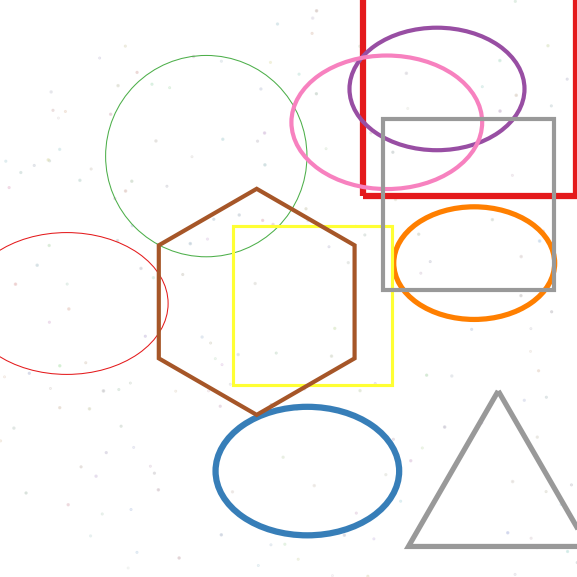[{"shape": "square", "thickness": 3, "radius": 0.92, "center": [0.813, 0.844]}, {"shape": "oval", "thickness": 0.5, "radius": 0.88, "center": [0.116, 0.474]}, {"shape": "oval", "thickness": 3, "radius": 0.79, "center": [0.532, 0.183]}, {"shape": "circle", "thickness": 0.5, "radius": 0.87, "center": [0.357, 0.729]}, {"shape": "oval", "thickness": 2, "radius": 0.76, "center": [0.757, 0.845]}, {"shape": "oval", "thickness": 2.5, "radius": 0.7, "center": [0.821, 0.544]}, {"shape": "square", "thickness": 1.5, "radius": 0.69, "center": [0.54, 0.471]}, {"shape": "hexagon", "thickness": 2, "radius": 0.98, "center": [0.444, 0.476]}, {"shape": "oval", "thickness": 2, "radius": 0.83, "center": [0.67, 0.787]}, {"shape": "square", "thickness": 2, "radius": 0.74, "center": [0.812, 0.644]}, {"shape": "triangle", "thickness": 2.5, "radius": 0.9, "center": [0.863, 0.143]}]